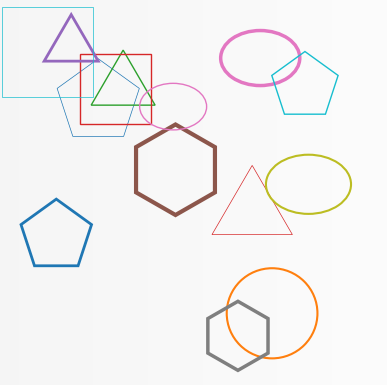[{"shape": "pentagon", "thickness": 2, "radius": 0.48, "center": [0.145, 0.387]}, {"shape": "pentagon", "thickness": 0.5, "radius": 0.56, "center": [0.254, 0.736]}, {"shape": "circle", "thickness": 1.5, "radius": 0.59, "center": [0.702, 0.186]}, {"shape": "triangle", "thickness": 1, "radius": 0.48, "center": [0.318, 0.775]}, {"shape": "square", "thickness": 1, "radius": 0.46, "center": [0.298, 0.769]}, {"shape": "triangle", "thickness": 0.5, "radius": 0.6, "center": [0.651, 0.451]}, {"shape": "triangle", "thickness": 2, "radius": 0.4, "center": [0.184, 0.881]}, {"shape": "hexagon", "thickness": 3, "radius": 0.59, "center": [0.453, 0.559]}, {"shape": "oval", "thickness": 2.5, "radius": 0.51, "center": [0.672, 0.849]}, {"shape": "oval", "thickness": 1, "radius": 0.43, "center": [0.447, 0.723]}, {"shape": "hexagon", "thickness": 2.5, "radius": 0.45, "center": [0.614, 0.128]}, {"shape": "oval", "thickness": 1.5, "radius": 0.55, "center": [0.796, 0.521]}, {"shape": "square", "thickness": 0.5, "radius": 0.58, "center": [0.122, 0.865]}, {"shape": "pentagon", "thickness": 1, "radius": 0.45, "center": [0.787, 0.776]}]